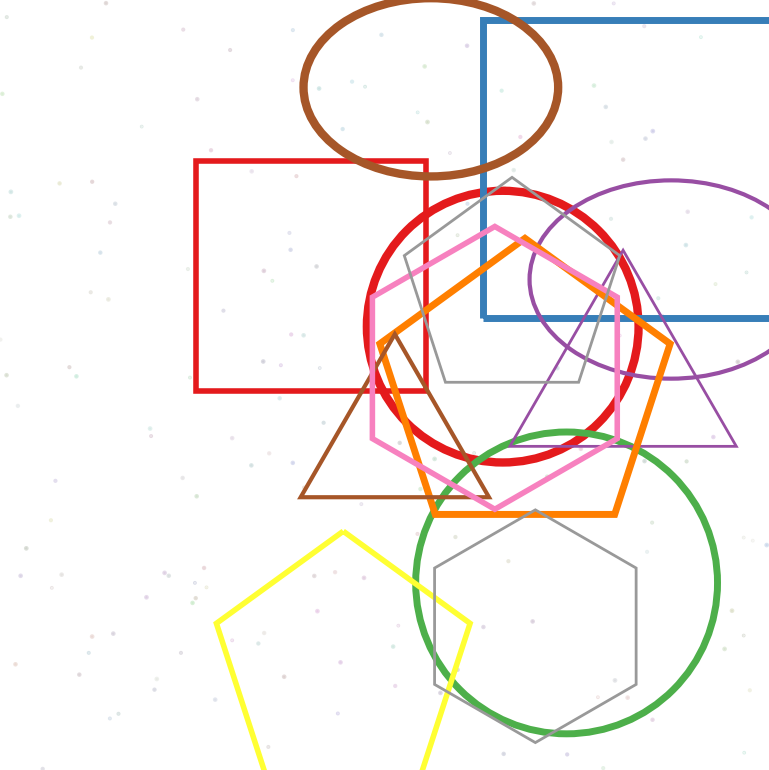[{"shape": "square", "thickness": 2, "radius": 0.75, "center": [0.404, 0.642]}, {"shape": "circle", "thickness": 3, "radius": 0.88, "center": [0.653, 0.576]}, {"shape": "square", "thickness": 2.5, "radius": 0.97, "center": [0.821, 0.78]}, {"shape": "circle", "thickness": 2.5, "radius": 0.98, "center": [0.736, 0.243]}, {"shape": "oval", "thickness": 1.5, "radius": 0.92, "center": [0.872, 0.637]}, {"shape": "triangle", "thickness": 1, "radius": 0.85, "center": [0.809, 0.505]}, {"shape": "pentagon", "thickness": 2.5, "radius": 0.99, "center": [0.682, 0.492]}, {"shape": "pentagon", "thickness": 2, "radius": 0.87, "center": [0.446, 0.137]}, {"shape": "triangle", "thickness": 1.5, "radius": 0.71, "center": [0.513, 0.425]}, {"shape": "oval", "thickness": 3, "radius": 0.83, "center": [0.56, 0.887]}, {"shape": "hexagon", "thickness": 2, "radius": 0.92, "center": [0.643, 0.522]}, {"shape": "hexagon", "thickness": 1, "radius": 0.76, "center": [0.695, 0.187]}, {"shape": "pentagon", "thickness": 1, "radius": 0.74, "center": [0.665, 0.623]}]